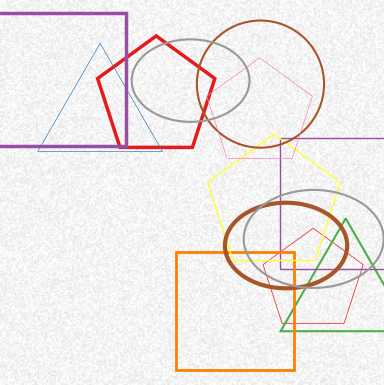[{"shape": "pentagon", "thickness": 2.5, "radius": 0.8, "center": [0.406, 0.747]}, {"shape": "pentagon", "thickness": 0.5, "radius": 0.68, "center": [0.813, 0.27]}, {"shape": "triangle", "thickness": 0.5, "radius": 0.94, "center": [0.26, 0.7]}, {"shape": "triangle", "thickness": 1.5, "radius": 0.98, "center": [0.898, 0.237]}, {"shape": "square", "thickness": 1, "radius": 0.85, "center": [0.897, 0.472]}, {"shape": "square", "thickness": 2.5, "radius": 0.86, "center": [0.155, 0.793]}, {"shape": "square", "thickness": 2, "radius": 0.77, "center": [0.611, 0.193]}, {"shape": "pentagon", "thickness": 1, "radius": 0.91, "center": [0.712, 0.47]}, {"shape": "circle", "thickness": 1.5, "radius": 0.83, "center": [0.677, 0.782]}, {"shape": "oval", "thickness": 3, "radius": 0.79, "center": [0.743, 0.362]}, {"shape": "pentagon", "thickness": 0.5, "radius": 0.72, "center": [0.674, 0.706]}, {"shape": "oval", "thickness": 1.5, "radius": 0.91, "center": [0.815, 0.379]}, {"shape": "oval", "thickness": 1.5, "radius": 0.77, "center": [0.495, 0.791]}]